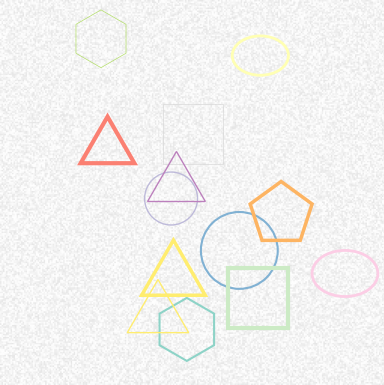[{"shape": "hexagon", "thickness": 1.5, "radius": 0.41, "center": [0.485, 0.144]}, {"shape": "oval", "thickness": 2, "radius": 0.37, "center": [0.676, 0.856]}, {"shape": "circle", "thickness": 1, "radius": 0.34, "center": [0.444, 0.484]}, {"shape": "triangle", "thickness": 3, "radius": 0.4, "center": [0.279, 0.616]}, {"shape": "circle", "thickness": 1.5, "radius": 0.5, "center": [0.622, 0.35]}, {"shape": "pentagon", "thickness": 2.5, "radius": 0.42, "center": [0.73, 0.444]}, {"shape": "hexagon", "thickness": 0.5, "radius": 0.38, "center": [0.262, 0.899]}, {"shape": "oval", "thickness": 2, "radius": 0.43, "center": [0.896, 0.29]}, {"shape": "square", "thickness": 0.5, "radius": 0.39, "center": [0.501, 0.652]}, {"shape": "triangle", "thickness": 1, "radius": 0.43, "center": [0.458, 0.52]}, {"shape": "square", "thickness": 3, "radius": 0.39, "center": [0.67, 0.225]}, {"shape": "triangle", "thickness": 2.5, "radius": 0.48, "center": [0.451, 0.281]}, {"shape": "triangle", "thickness": 1, "radius": 0.46, "center": [0.41, 0.182]}]